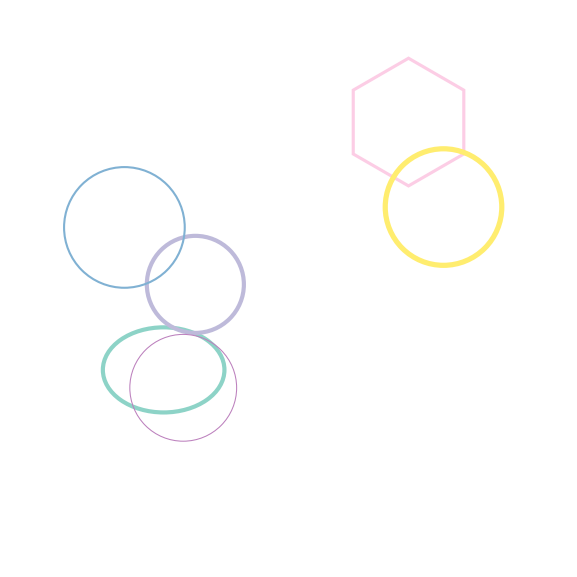[{"shape": "oval", "thickness": 2, "radius": 0.53, "center": [0.283, 0.359]}, {"shape": "circle", "thickness": 2, "radius": 0.42, "center": [0.338, 0.507]}, {"shape": "circle", "thickness": 1, "radius": 0.52, "center": [0.215, 0.605]}, {"shape": "hexagon", "thickness": 1.5, "radius": 0.55, "center": [0.707, 0.788]}, {"shape": "circle", "thickness": 0.5, "radius": 0.46, "center": [0.317, 0.328]}, {"shape": "circle", "thickness": 2.5, "radius": 0.5, "center": [0.768, 0.641]}]